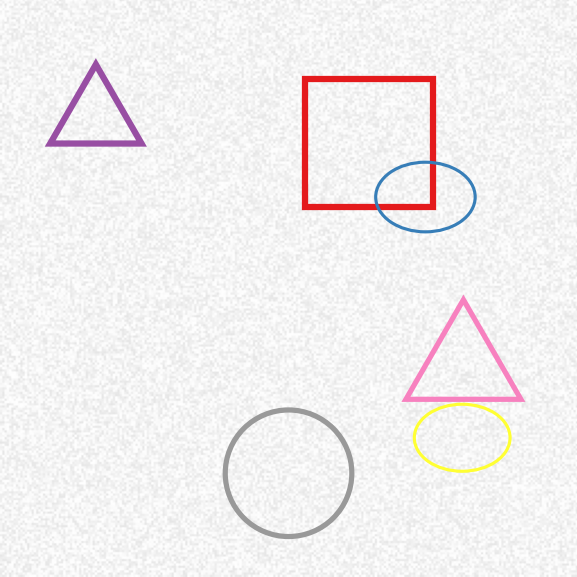[{"shape": "square", "thickness": 3, "radius": 0.55, "center": [0.639, 0.751]}, {"shape": "oval", "thickness": 1.5, "radius": 0.43, "center": [0.737, 0.658]}, {"shape": "triangle", "thickness": 3, "radius": 0.46, "center": [0.166, 0.796]}, {"shape": "oval", "thickness": 1.5, "radius": 0.41, "center": [0.8, 0.241]}, {"shape": "triangle", "thickness": 2.5, "radius": 0.57, "center": [0.802, 0.365]}, {"shape": "circle", "thickness": 2.5, "radius": 0.55, "center": [0.5, 0.18]}]